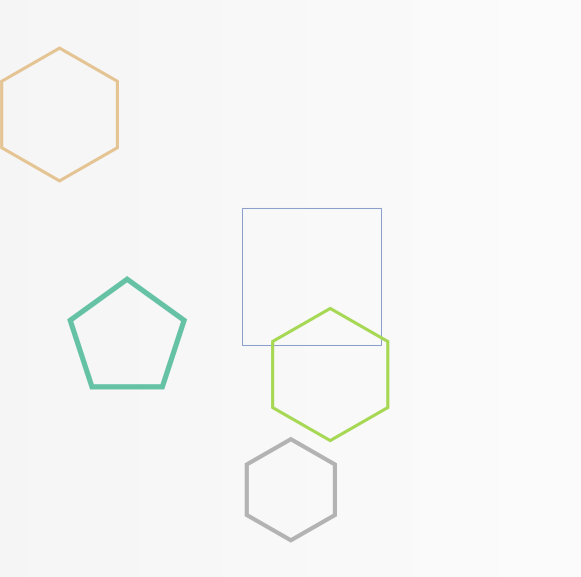[{"shape": "pentagon", "thickness": 2.5, "radius": 0.52, "center": [0.219, 0.413]}, {"shape": "square", "thickness": 0.5, "radius": 0.59, "center": [0.536, 0.52]}, {"shape": "hexagon", "thickness": 1.5, "radius": 0.57, "center": [0.568, 0.351]}, {"shape": "hexagon", "thickness": 1.5, "radius": 0.57, "center": [0.102, 0.801]}, {"shape": "hexagon", "thickness": 2, "radius": 0.44, "center": [0.5, 0.151]}]